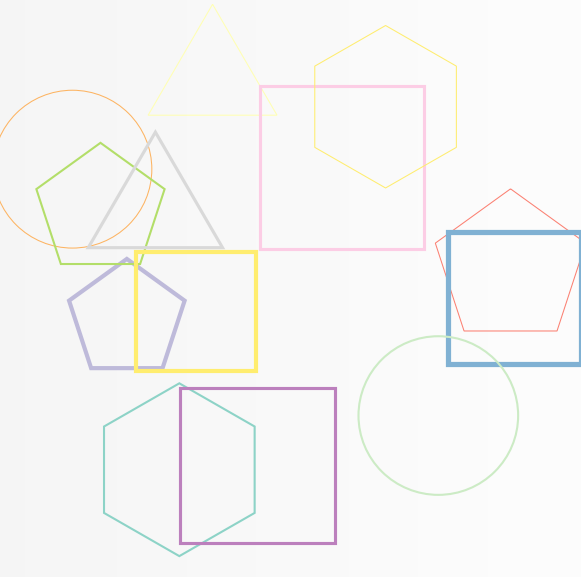[{"shape": "hexagon", "thickness": 1, "radius": 0.75, "center": [0.309, 0.186]}, {"shape": "triangle", "thickness": 0.5, "radius": 0.64, "center": [0.366, 0.864]}, {"shape": "pentagon", "thickness": 2, "radius": 0.52, "center": [0.218, 0.446]}, {"shape": "pentagon", "thickness": 0.5, "radius": 0.68, "center": [0.878, 0.536]}, {"shape": "square", "thickness": 2.5, "radius": 0.57, "center": [0.885, 0.483]}, {"shape": "circle", "thickness": 0.5, "radius": 0.68, "center": [0.125, 0.706]}, {"shape": "pentagon", "thickness": 1, "radius": 0.58, "center": [0.173, 0.636]}, {"shape": "square", "thickness": 1.5, "radius": 0.71, "center": [0.588, 0.709]}, {"shape": "triangle", "thickness": 1.5, "radius": 0.67, "center": [0.267, 0.637]}, {"shape": "square", "thickness": 1.5, "radius": 0.67, "center": [0.443, 0.193]}, {"shape": "circle", "thickness": 1, "radius": 0.69, "center": [0.754, 0.28]}, {"shape": "hexagon", "thickness": 0.5, "radius": 0.7, "center": [0.663, 0.814]}, {"shape": "square", "thickness": 2, "radius": 0.52, "center": [0.337, 0.46]}]